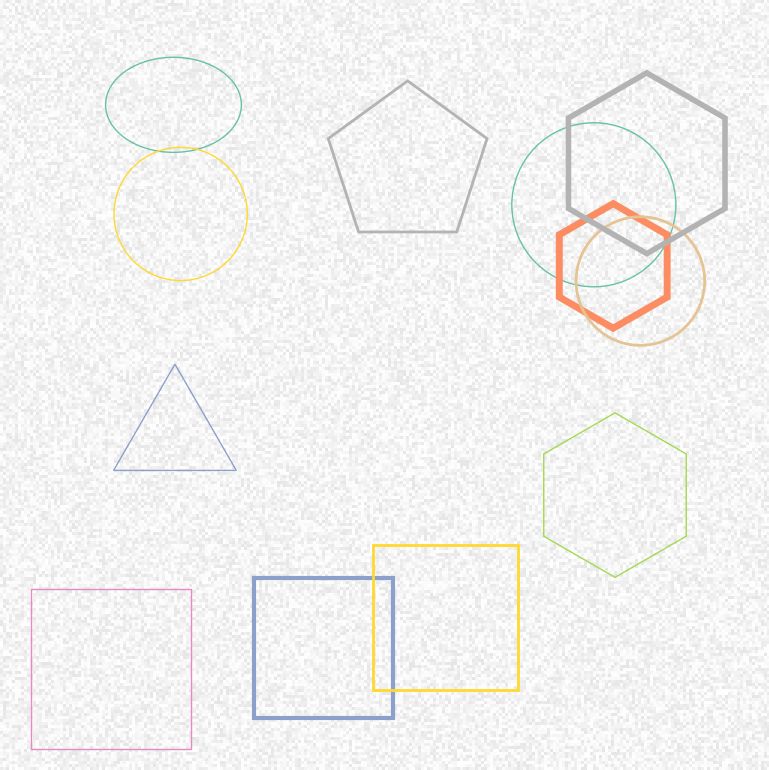[{"shape": "circle", "thickness": 0.5, "radius": 0.53, "center": [0.771, 0.734]}, {"shape": "oval", "thickness": 0.5, "radius": 0.44, "center": [0.225, 0.864]}, {"shape": "hexagon", "thickness": 2.5, "radius": 0.4, "center": [0.796, 0.655]}, {"shape": "triangle", "thickness": 0.5, "radius": 0.46, "center": [0.227, 0.435]}, {"shape": "square", "thickness": 1.5, "radius": 0.45, "center": [0.42, 0.158]}, {"shape": "square", "thickness": 0.5, "radius": 0.52, "center": [0.144, 0.131]}, {"shape": "hexagon", "thickness": 0.5, "radius": 0.53, "center": [0.799, 0.357]}, {"shape": "circle", "thickness": 0.5, "radius": 0.43, "center": [0.235, 0.722]}, {"shape": "square", "thickness": 1, "radius": 0.47, "center": [0.578, 0.198]}, {"shape": "circle", "thickness": 1, "radius": 0.42, "center": [0.832, 0.635]}, {"shape": "pentagon", "thickness": 1, "radius": 0.54, "center": [0.529, 0.786]}, {"shape": "hexagon", "thickness": 2, "radius": 0.59, "center": [0.84, 0.788]}]